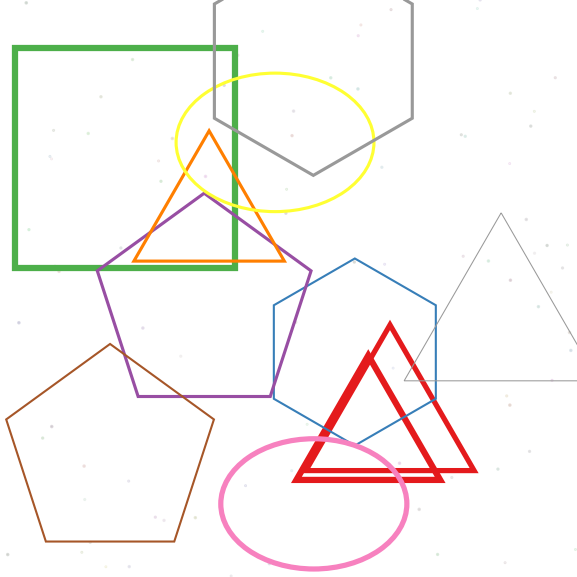[{"shape": "triangle", "thickness": 3, "radius": 0.72, "center": [0.638, 0.24]}, {"shape": "triangle", "thickness": 2.5, "radius": 0.84, "center": [0.675, 0.268]}, {"shape": "hexagon", "thickness": 1, "radius": 0.81, "center": [0.614, 0.39]}, {"shape": "square", "thickness": 3, "radius": 0.95, "center": [0.216, 0.725]}, {"shape": "pentagon", "thickness": 1.5, "radius": 0.97, "center": [0.354, 0.47]}, {"shape": "triangle", "thickness": 1.5, "radius": 0.75, "center": [0.362, 0.622]}, {"shape": "oval", "thickness": 1.5, "radius": 0.86, "center": [0.476, 0.753]}, {"shape": "pentagon", "thickness": 1, "radius": 0.95, "center": [0.191, 0.214]}, {"shape": "oval", "thickness": 2.5, "radius": 0.81, "center": [0.543, 0.127]}, {"shape": "hexagon", "thickness": 1.5, "radius": 0.99, "center": [0.543, 0.893]}, {"shape": "triangle", "thickness": 0.5, "radius": 0.97, "center": [0.868, 0.437]}]